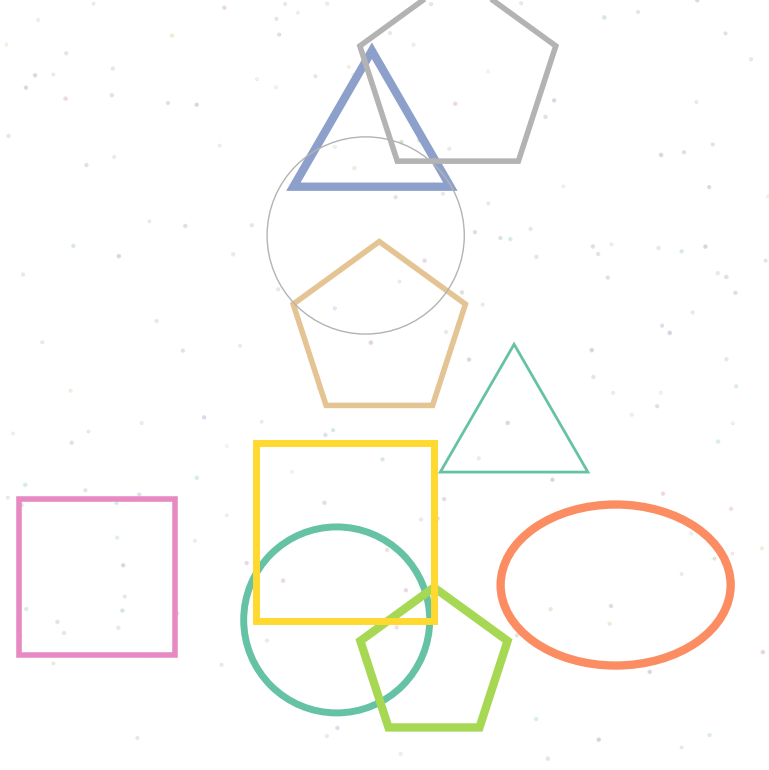[{"shape": "circle", "thickness": 2.5, "radius": 0.6, "center": [0.437, 0.195]}, {"shape": "triangle", "thickness": 1, "radius": 0.55, "center": [0.668, 0.442]}, {"shape": "oval", "thickness": 3, "radius": 0.75, "center": [0.8, 0.24]}, {"shape": "triangle", "thickness": 3, "radius": 0.59, "center": [0.483, 0.816]}, {"shape": "square", "thickness": 2, "radius": 0.51, "center": [0.125, 0.251]}, {"shape": "pentagon", "thickness": 3, "radius": 0.5, "center": [0.564, 0.137]}, {"shape": "square", "thickness": 2.5, "radius": 0.58, "center": [0.448, 0.309]}, {"shape": "pentagon", "thickness": 2, "radius": 0.59, "center": [0.493, 0.569]}, {"shape": "pentagon", "thickness": 2, "radius": 0.67, "center": [0.595, 0.899]}, {"shape": "circle", "thickness": 0.5, "radius": 0.64, "center": [0.475, 0.694]}]